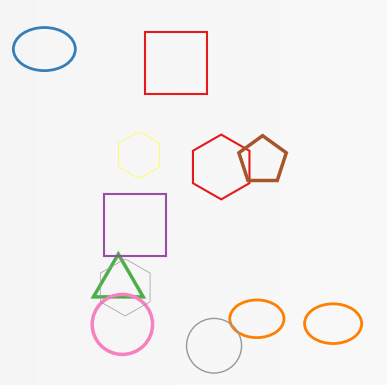[{"shape": "hexagon", "thickness": 1.5, "radius": 0.42, "center": [0.571, 0.566]}, {"shape": "square", "thickness": 1.5, "radius": 0.4, "center": [0.454, 0.836]}, {"shape": "oval", "thickness": 2, "radius": 0.4, "center": [0.114, 0.873]}, {"shape": "triangle", "thickness": 2.5, "radius": 0.37, "center": [0.305, 0.266]}, {"shape": "square", "thickness": 1.5, "radius": 0.4, "center": [0.348, 0.416]}, {"shape": "oval", "thickness": 2, "radius": 0.37, "center": [0.86, 0.159]}, {"shape": "oval", "thickness": 2, "radius": 0.35, "center": [0.663, 0.172]}, {"shape": "hexagon", "thickness": 0.5, "radius": 0.31, "center": [0.359, 0.597]}, {"shape": "pentagon", "thickness": 2.5, "radius": 0.32, "center": [0.678, 0.583]}, {"shape": "circle", "thickness": 2.5, "radius": 0.39, "center": [0.316, 0.157]}, {"shape": "circle", "thickness": 1, "radius": 0.35, "center": [0.552, 0.102]}, {"shape": "hexagon", "thickness": 0.5, "radius": 0.37, "center": [0.323, 0.254]}]